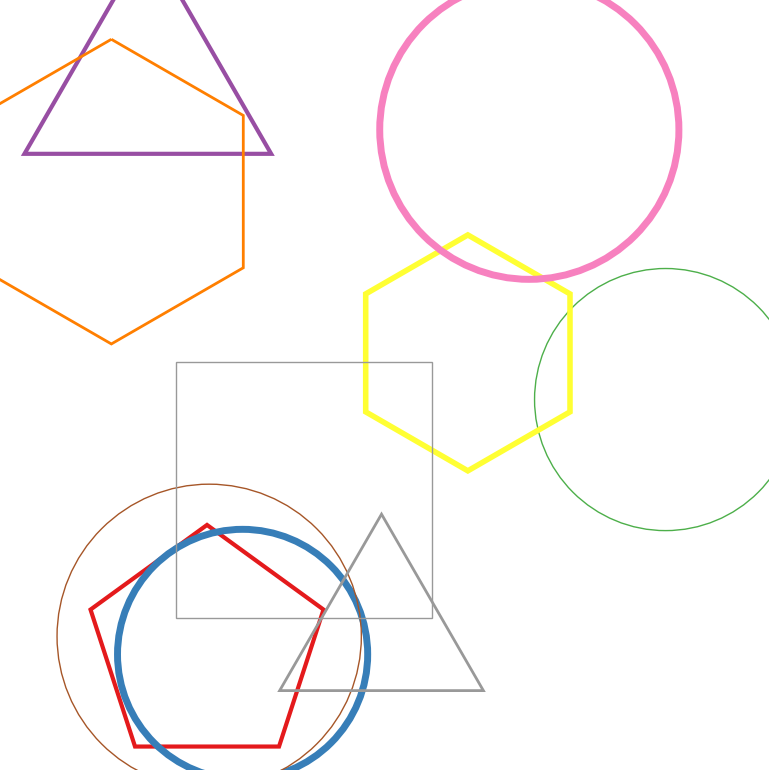[{"shape": "pentagon", "thickness": 1.5, "radius": 0.8, "center": [0.269, 0.159]}, {"shape": "circle", "thickness": 2.5, "radius": 0.81, "center": [0.315, 0.15]}, {"shape": "circle", "thickness": 0.5, "radius": 0.85, "center": [0.864, 0.481]}, {"shape": "triangle", "thickness": 1.5, "radius": 0.92, "center": [0.192, 0.893]}, {"shape": "hexagon", "thickness": 1, "radius": 0.99, "center": [0.145, 0.751]}, {"shape": "hexagon", "thickness": 2, "radius": 0.77, "center": [0.608, 0.542]}, {"shape": "circle", "thickness": 0.5, "radius": 0.99, "center": [0.272, 0.174]}, {"shape": "circle", "thickness": 2.5, "radius": 0.97, "center": [0.687, 0.831]}, {"shape": "triangle", "thickness": 1, "radius": 0.76, "center": [0.495, 0.179]}, {"shape": "square", "thickness": 0.5, "radius": 0.83, "center": [0.395, 0.364]}]